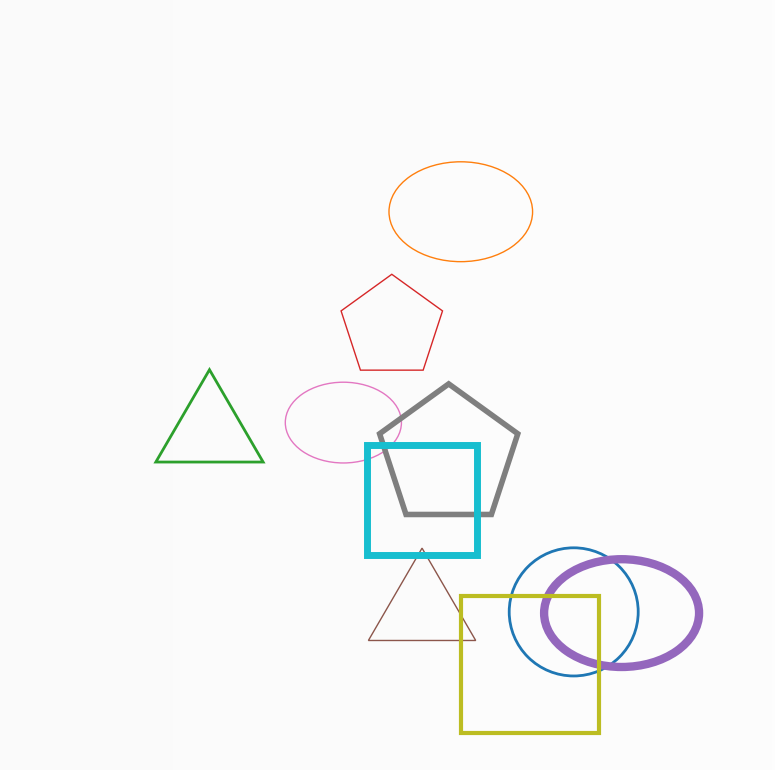[{"shape": "circle", "thickness": 1, "radius": 0.42, "center": [0.74, 0.205]}, {"shape": "oval", "thickness": 0.5, "radius": 0.46, "center": [0.595, 0.725]}, {"shape": "triangle", "thickness": 1, "radius": 0.4, "center": [0.27, 0.44]}, {"shape": "pentagon", "thickness": 0.5, "radius": 0.34, "center": [0.506, 0.575]}, {"shape": "oval", "thickness": 3, "radius": 0.5, "center": [0.802, 0.204]}, {"shape": "triangle", "thickness": 0.5, "radius": 0.4, "center": [0.545, 0.208]}, {"shape": "oval", "thickness": 0.5, "radius": 0.37, "center": [0.443, 0.451]}, {"shape": "pentagon", "thickness": 2, "radius": 0.47, "center": [0.579, 0.408]}, {"shape": "square", "thickness": 1.5, "radius": 0.44, "center": [0.684, 0.138]}, {"shape": "square", "thickness": 2.5, "radius": 0.36, "center": [0.545, 0.351]}]